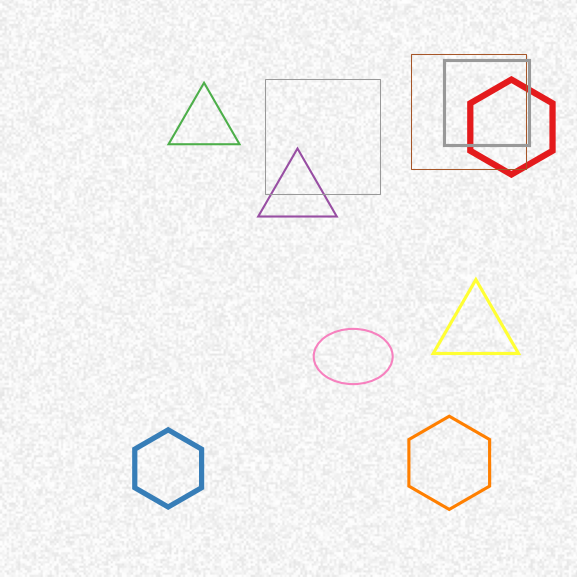[{"shape": "hexagon", "thickness": 3, "radius": 0.41, "center": [0.886, 0.779]}, {"shape": "hexagon", "thickness": 2.5, "radius": 0.33, "center": [0.291, 0.188]}, {"shape": "triangle", "thickness": 1, "radius": 0.35, "center": [0.353, 0.785]}, {"shape": "triangle", "thickness": 1, "radius": 0.39, "center": [0.515, 0.663]}, {"shape": "hexagon", "thickness": 1.5, "radius": 0.4, "center": [0.778, 0.198]}, {"shape": "triangle", "thickness": 1.5, "radius": 0.43, "center": [0.824, 0.43]}, {"shape": "square", "thickness": 0.5, "radius": 0.5, "center": [0.812, 0.806]}, {"shape": "oval", "thickness": 1, "radius": 0.34, "center": [0.612, 0.382]}, {"shape": "square", "thickness": 0.5, "radius": 0.5, "center": [0.559, 0.762]}, {"shape": "square", "thickness": 1.5, "radius": 0.37, "center": [0.842, 0.822]}]